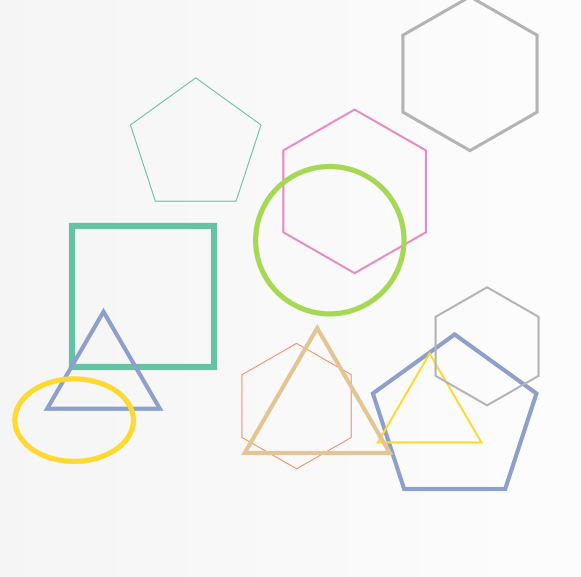[{"shape": "square", "thickness": 3, "radius": 0.61, "center": [0.246, 0.486]}, {"shape": "pentagon", "thickness": 0.5, "radius": 0.59, "center": [0.337, 0.746]}, {"shape": "hexagon", "thickness": 0.5, "radius": 0.54, "center": [0.51, 0.296]}, {"shape": "triangle", "thickness": 2, "radius": 0.56, "center": [0.178, 0.347]}, {"shape": "pentagon", "thickness": 2, "radius": 0.74, "center": [0.782, 0.272]}, {"shape": "hexagon", "thickness": 1, "radius": 0.71, "center": [0.61, 0.668]}, {"shape": "circle", "thickness": 2.5, "radius": 0.64, "center": [0.567, 0.583]}, {"shape": "triangle", "thickness": 1, "radius": 0.51, "center": [0.739, 0.284]}, {"shape": "oval", "thickness": 2.5, "radius": 0.51, "center": [0.128, 0.272]}, {"shape": "triangle", "thickness": 2, "radius": 0.72, "center": [0.546, 0.287]}, {"shape": "hexagon", "thickness": 1.5, "radius": 0.67, "center": [0.809, 0.872]}, {"shape": "hexagon", "thickness": 1, "radius": 0.51, "center": [0.838, 0.399]}]